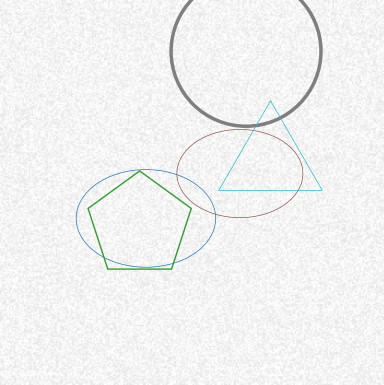[{"shape": "oval", "thickness": 0.5, "radius": 0.91, "center": [0.379, 0.433]}, {"shape": "pentagon", "thickness": 1, "radius": 0.7, "center": [0.363, 0.415]}, {"shape": "oval", "thickness": 0.5, "radius": 0.82, "center": [0.623, 0.549]}, {"shape": "circle", "thickness": 2.5, "radius": 0.97, "center": [0.639, 0.867]}, {"shape": "triangle", "thickness": 0.5, "radius": 0.78, "center": [0.703, 0.583]}]